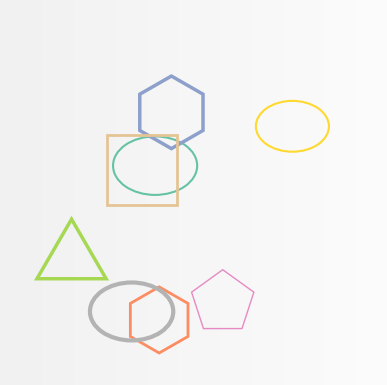[{"shape": "oval", "thickness": 1.5, "radius": 0.54, "center": [0.4, 0.57]}, {"shape": "hexagon", "thickness": 2, "radius": 0.43, "center": [0.411, 0.169]}, {"shape": "hexagon", "thickness": 2.5, "radius": 0.47, "center": [0.442, 0.708]}, {"shape": "pentagon", "thickness": 1, "radius": 0.42, "center": [0.575, 0.215]}, {"shape": "triangle", "thickness": 2.5, "radius": 0.52, "center": [0.185, 0.328]}, {"shape": "oval", "thickness": 1.5, "radius": 0.47, "center": [0.755, 0.672]}, {"shape": "square", "thickness": 2, "radius": 0.46, "center": [0.366, 0.559]}, {"shape": "oval", "thickness": 3, "radius": 0.54, "center": [0.34, 0.191]}]